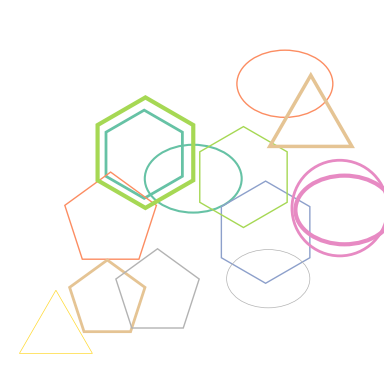[{"shape": "hexagon", "thickness": 2, "radius": 0.57, "center": [0.375, 0.599]}, {"shape": "oval", "thickness": 1.5, "radius": 0.63, "center": [0.502, 0.536]}, {"shape": "oval", "thickness": 1, "radius": 0.62, "center": [0.74, 0.782]}, {"shape": "pentagon", "thickness": 1, "radius": 0.63, "center": [0.287, 0.428]}, {"shape": "hexagon", "thickness": 1, "radius": 0.66, "center": [0.69, 0.397]}, {"shape": "circle", "thickness": 2, "radius": 0.62, "center": [0.883, 0.46]}, {"shape": "oval", "thickness": 3, "radius": 0.64, "center": [0.895, 0.455]}, {"shape": "hexagon", "thickness": 1, "radius": 0.66, "center": [0.632, 0.54]}, {"shape": "hexagon", "thickness": 3, "radius": 0.72, "center": [0.378, 0.603]}, {"shape": "triangle", "thickness": 0.5, "radius": 0.55, "center": [0.145, 0.137]}, {"shape": "pentagon", "thickness": 2, "radius": 0.51, "center": [0.279, 0.222]}, {"shape": "triangle", "thickness": 2.5, "radius": 0.62, "center": [0.807, 0.681]}, {"shape": "oval", "thickness": 0.5, "radius": 0.54, "center": [0.697, 0.276]}, {"shape": "pentagon", "thickness": 1, "radius": 0.57, "center": [0.409, 0.24]}]